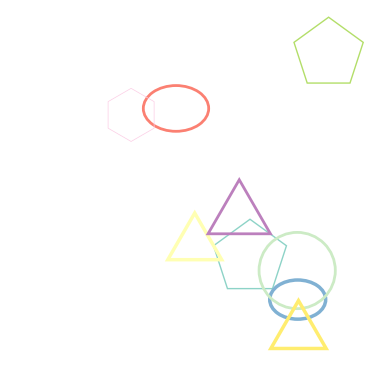[{"shape": "pentagon", "thickness": 1, "radius": 0.5, "center": [0.649, 0.331]}, {"shape": "triangle", "thickness": 2.5, "radius": 0.4, "center": [0.506, 0.366]}, {"shape": "oval", "thickness": 2, "radius": 0.42, "center": [0.457, 0.718]}, {"shape": "oval", "thickness": 2.5, "radius": 0.36, "center": [0.773, 0.222]}, {"shape": "pentagon", "thickness": 1, "radius": 0.47, "center": [0.854, 0.861]}, {"shape": "hexagon", "thickness": 0.5, "radius": 0.35, "center": [0.341, 0.702]}, {"shape": "triangle", "thickness": 2, "radius": 0.47, "center": [0.621, 0.44]}, {"shape": "circle", "thickness": 2, "radius": 0.5, "center": [0.772, 0.297]}, {"shape": "triangle", "thickness": 2.5, "radius": 0.41, "center": [0.775, 0.136]}]